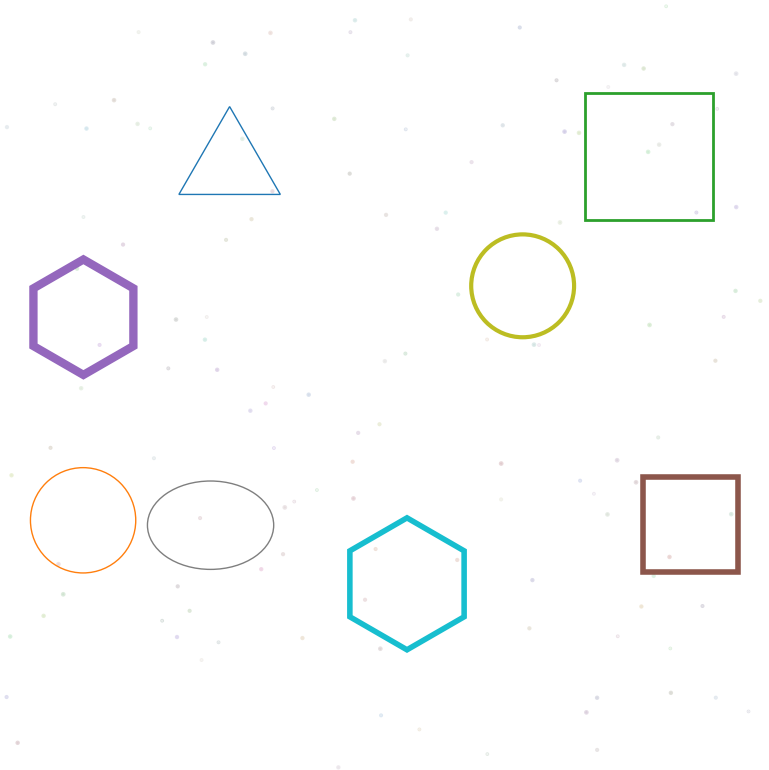[{"shape": "triangle", "thickness": 0.5, "radius": 0.38, "center": [0.298, 0.786]}, {"shape": "circle", "thickness": 0.5, "radius": 0.34, "center": [0.108, 0.324]}, {"shape": "square", "thickness": 1, "radius": 0.42, "center": [0.843, 0.797]}, {"shape": "hexagon", "thickness": 3, "radius": 0.37, "center": [0.108, 0.588]}, {"shape": "square", "thickness": 2, "radius": 0.31, "center": [0.896, 0.319]}, {"shape": "oval", "thickness": 0.5, "radius": 0.41, "center": [0.273, 0.318]}, {"shape": "circle", "thickness": 1.5, "radius": 0.33, "center": [0.679, 0.629]}, {"shape": "hexagon", "thickness": 2, "radius": 0.43, "center": [0.529, 0.242]}]